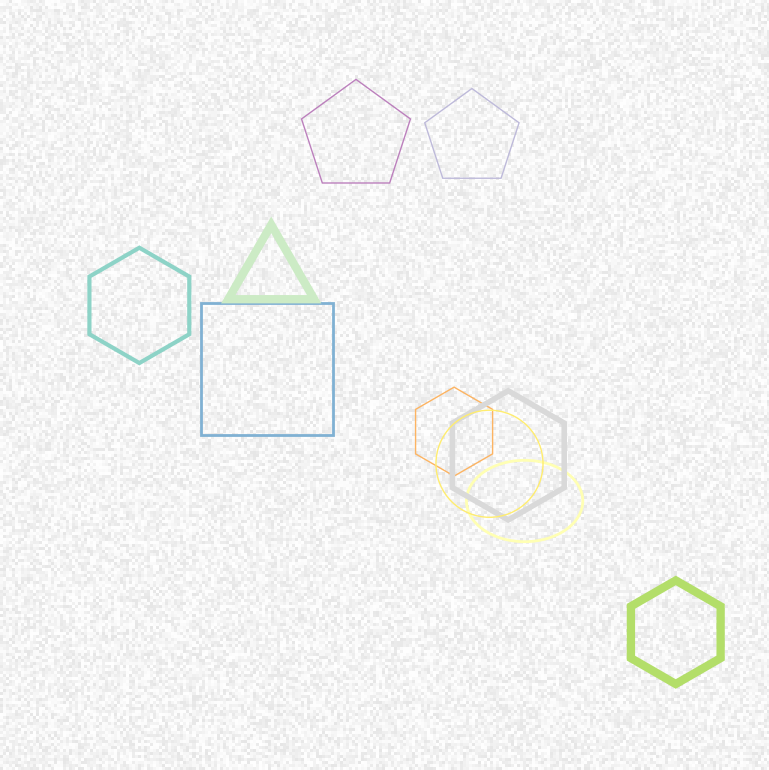[{"shape": "hexagon", "thickness": 1.5, "radius": 0.37, "center": [0.181, 0.603]}, {"shape": "oval", "thickness": 1, "radius": 0.38, "center": [0.681, 0.349]}, {"shape": "pentagon", "thickness": 0.5, "radius": 0.32, "center": [0.613, 0.821]}, {"shape": "square", "thickness": 1, "radius": 0.43, "center": [0.347, 0.521]}, {"shape": "hexagon", "thickness": 0.5, "radius": 0.29, "center": [0.59, 0.439]}, {"shape": "hexagon", "thickness": 3, "radius": 0.34, "center": [0.878, 0.179]}, {"shape": "hexagon", "thickness": 2, "radius": 0.42, "center": [0.66, 0.409]}, {"shape": "pentagon", "thickness": 0.5, "radius": 0.37, "center": [0.462, 0.823]}, {"shape": "triangle", "thickness": 3, "radius": 0.32, "center": [0.352, 0.644]}, {"shape": "circle", "thickness": 0.5, "radius": 0.35, "center": [0.636, 0.398]}]